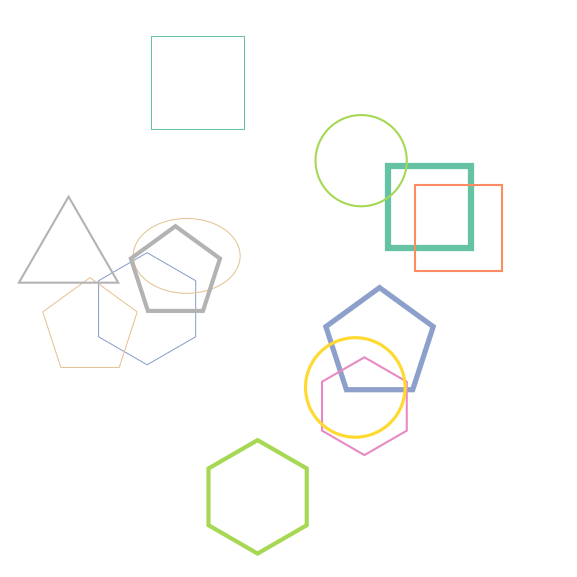[{"shape": "square", "thickness": 0.5, "radius": 0.4, "center": [0.342, 0.856]}, {"shape": "square", "thickness": 3, "radius": 0.36, "center": [0.743, 0.641]}, {"shape": "square", "thickness": 1, "radius": 0.37, "center": [0.794, 0.605]}, {"shape": "hexagon", "thickness": 0.5, "radius": 0.49, "center": [0.255, 0.465]}, {"shape": "pentagon", "thickness": 2.5, "radius": 0.49, "center": [0.657, 0.403]}, {"shape": "hexagon", "thickness": 1, "radius": 0.42, "center": [0.631, 0.296]}, {"shape": "circle", "thickness": 1, "radius": 0.4, "center": [0.625, 0.721]}, {"shape": "hexagon", "thickness": 2, "radius": 0.49, "center": [0.446, 0.139]}, {"shape": "circle", "thickness": 1.5, "radius": 0.43, "center": [0.615, 0.328]}, {"shape": "pentagon", "thickness": 0.5, "radius": 0.43, "center": [0.156, 0.432]}, {"shape": "oval", "thickness": 0.5, "radius": 0.46, "center": [0.323, 0.556]}, {"shape": "pentagon", "thickness": 2, "radius": 0.41, "center": [0.304, 0.526]}, {"shape": "triangle", "thickness": 1, "radius": 0.5, "center": [0.119, 0.559]}]